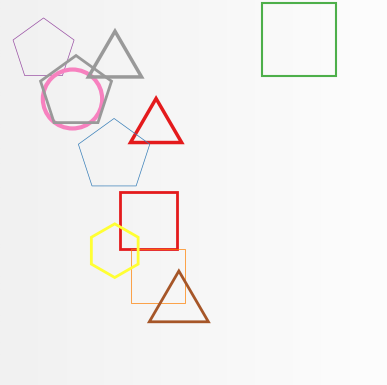[{"shape": "square", "thickness": 2, "radius": 0.37, "center": [0.383, 0.427]}, {"shape": "triangle", "thickness": 2.5, "radius": 0.38, "center": [0.403, 0.668]}, {"shape": "pentagon", "thickness": 0.5, "radius": 0.48, "center": [0.294, 0.595]}, {"shape": "square", "thickness": 1.5, "radius": 0.48, "center": [0.772, 0.897]}, {"shape": "pentagon", "thickness": 0.5, "radius": 0.41, "center": [0.112, 0.871]}, {"shape": "square", "thickness": 0.5, "radius": 0.35, "center": [0.408, 0.284]}, {"shape": "hexagon", "thickness": 2, "radius": 0.35, "center": [0.296, 0.349]}, {"shape": "triangle", "thickness": 2, "radius": 0.44, "center": [0.462, 0.208]}, {"shape": "circle", "thickness": 3, "radius": 0.38, "center": [0.187, 0.743]}, {"shape": "pentagon", "thickness": 2, "radius": 0.48, "center": [0.196, 0.759]}, {"shape": "triangle", "thickness": 2.5, "radius": 0.4, "center": [0.297, 0.84]}]